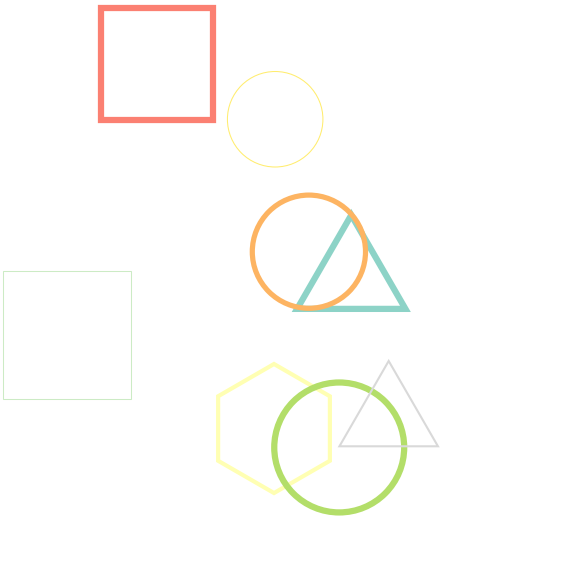[{"shape": "triangle", "thickness": 3, "radius": 0.54, "center": [0.608, 0.518]}, {"shape": "hexagon", "thickness": 2, "radius": 0.56, "center": [0.474, 0.257]}, {"shape": "square", "thickness": 3, "radius": 0.48, "center": [0.272, 0.888]}, {"shape": "circle", "thickness": 2.5, "radius": 0.49, "center": [0.535, 0.563]}, {"shape": "circle", "thickness": 3, "radius": 0.56, "center": [0.587, 0.224]}, {"shape": "triangle", "thickness": 1, "radius": 0.49, "center": [0.673, 0.276]}, {"shape": "square", "thickness": 0.5, "radius": 0.55, "center": [0.116, 0.419]}, {"shape": "circle", "thickness": 0.5, "radius": 0.41, "center": [0.476, 0.793]}]